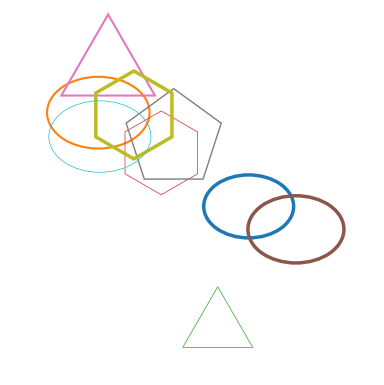[{"shape": "oval", "thickness": 2.5, "radius": 0.58, "center": [0.646, 0.464]}, {"shape": "oval", "thickness": 1.5, "radius": 0.67, "center": [0.255, 0.707]}, {"shape": "triangle", "thickness": 0.5, "radius": 0.52, "center": [0.566, 0.15]}, {"shape": "hexagon", "thickness": 0.5, "radius": 0.54, "center": [0.419, 0.603]}, {"shape": "oval", "thickness": 2.5, "radius": 0.62, "center": [0.769, 0.404]}, {"shape": "triangle", "thickness": 1.5, "radius": 0.7, "center": [0.281, 0.822]}, {"shape": "pentagon", "thickness": 1, "radius": 0.65, "center": [0.451, 0.64]}, {"shape": "hexagon", "thickness": 2.5, "radius": 0.57, "center": [0.348, 0.701]}, {"shape": "oval", "thickness": 0.5, "radius": 0.66, "center": [0.259, 0.645]}]